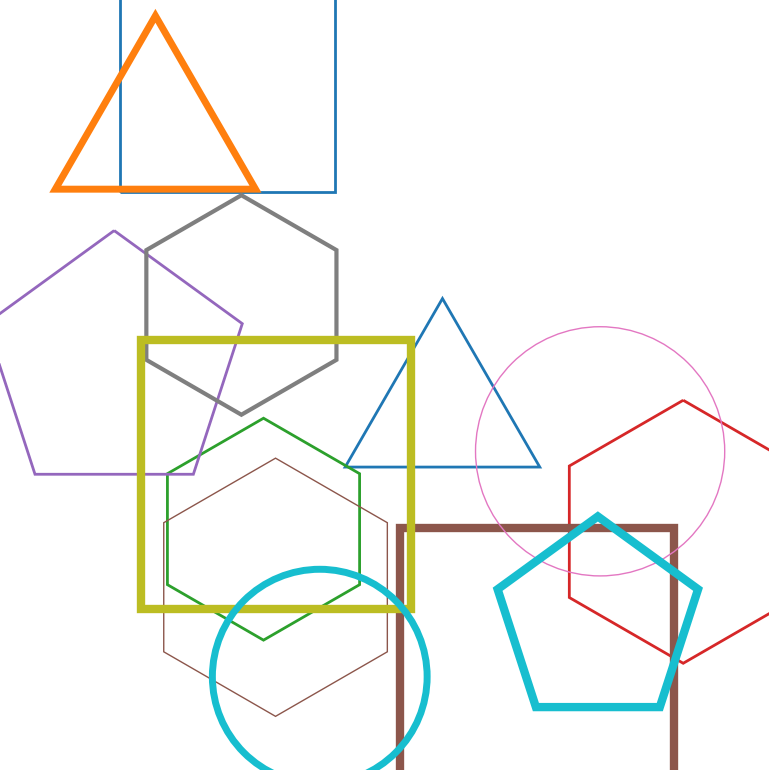[{"shape": "square", "thickness": 1, "radius": 0.7, "center": [0.296, 0.89]}, {"shape": "triangle", "thickness": 1, "radius": 0.73, "center": [0.575, 0.466]}, {"shape": "triangle", "thickness": 2.5, "radius": 0.75, "center": [0.202, 0.829]}, {"shape": "hexagon", "thickness": 1, "radius": 0.72, "center": [0.342, 0.313]}, {"shape": "hexagon", "thickness": 1, "radius": 0.85, "center": [0.887, 0.309]}, {"shape": "pentagon", "thickness": 1, "radius": 0.87, "center": [0.148, 0.526]}, {"shape": "square", "thickness": 3, "radius": 0.89, "center": [0.697, 0.138]}, {"shape": "hexagon", "thickness": 0.5, "radius": 0.84, "center": [0.358, 0.237]}, {"shape": "circle", "thickness": 0.5, "radius": 0.81, "center": [0.779, 0.414]}, {"shape": "hexagon", "thickness": 1.5, "radius": 0.71, "center": [0.314, 0.604]}, {"shape": "square", "thickness": 3, "radius": 0.88, "center": [0.359, 0.384]}, {"shape": "circle", "thickness": 2.5, "radius": 0.7, "center": [0.415, 0.121]}, {"shape": "pentagon", "thickness": 3, "radius": 0.68, "center": [0.776, 0.192]}]